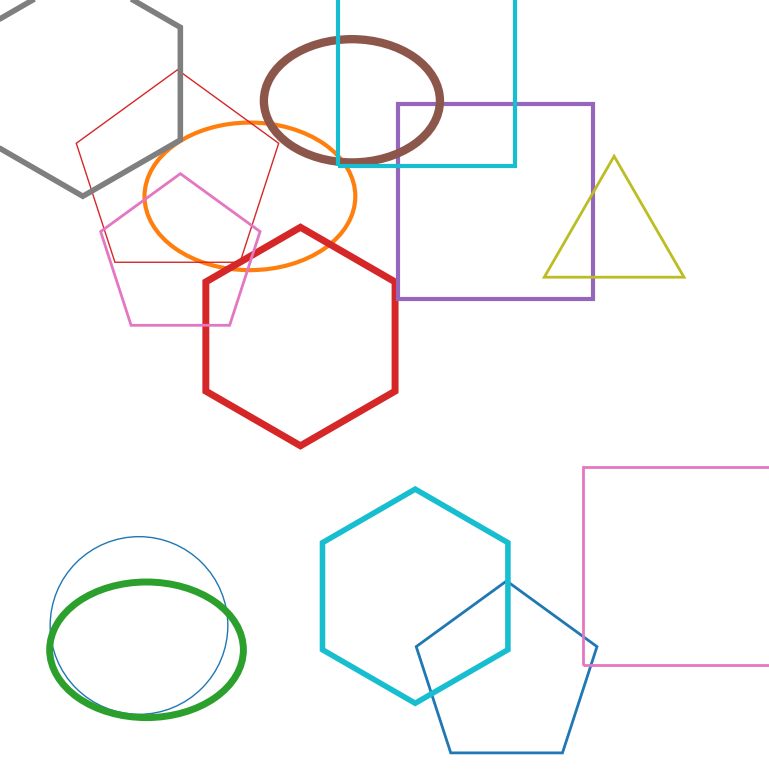[{"shape": "circle", "thickness": 0.5, "radius": 0.58, "center": [0.181, 0.188]}, {"shape": "pentagon", "thickness": 1, "radius": 0.62, "center": [0.658, 0.122]}, {"shape": "oval", "thickness": 1.5, "radius": 0.68, "center": [0.325, 0.745]}, {"shape": "oval", "thickness": 2.5, "radius": 0.63, "center": [0.19, 0.156]}, {"shape": "hexagon", "thickness": 2.5, "radius": 0.71, "center": [0.39, 0.563]}, {"shape": "pentagon", "thickness": 0.5, "radius": 0.69, "center": [0.23, 0.771]}, {"shape": "square", "thickness": 1.5, "radius": 0.63, "center": [0.644, 0.738]}, {"shape": "oval", "thickness": 3, "radius": 0.57, "center": [0.457, 0.869]}, {"shape": "pentagon", "thickness": 1, "radius": 0.54, "center": [0.234, 0.666]}, {"shape": "square", "thickness": 1, "radius": 0.64, "center": [0.885, 0.265]}, {"shape": "hexagon", "thickness": 2, "radius": 0.73, "center": [0.108, 0.891]}, {"shape": "triangle", "thickness": 1, "radius": 0.52, "center": [0.798, 0.692]}, {"shape": "hexagon", "thickness": 2, "radius": 0.7, "center": [0.539, 0.226]}, {"shape": "square", "thickness": 1.5, "radius": 0.58, "center": [0.554, 0.899]}]